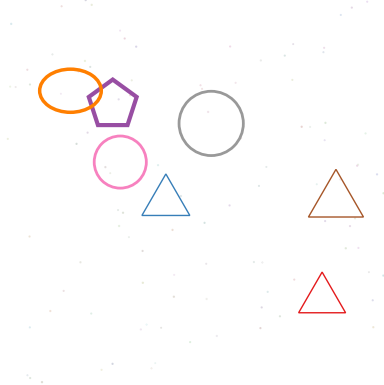[{"shape": "triangle", "thickness": 1, "radius": 0.35, "center": [0.837, 0.223]}, {"shape": "triangle", "thickness": 1, "radius": 0.36, "center": [0.431, 0.476]}, {"shape": "pentagon", "thickness": 3, "radius": 0.33, "center": [0.293, 0.728]}, {"shape": "oval", "thickness": 2.5, "radius": 0.4, "center": [0.183, 0.764]}, {"shape": "triangle", "thickness": 1, "radius": 0.41, "center": [0.873, 0.478]}, {"shape": "circle", "thickness": 2, "radius": 0.34, "center": [0.312, 0.579]}, {"shape": "circle", "thickness": 2, "radius": 0.42, "center": [0.549, 0.679]}]